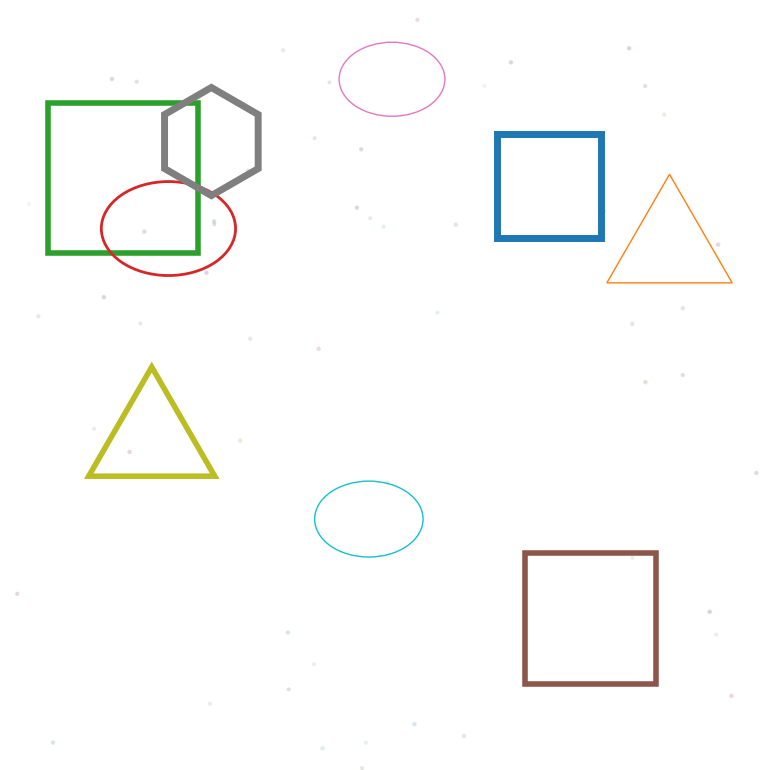[{"shape": "square", "thickness": 2.5, "radius": 0.34, "center": [0.713, 0.759]}, {"shape": "triangle", "thickness": 0.5, "radius": 0.47, "center": [0.87, 0.68]}, {"shape": "square", "thickness": 2, "radius": 0.49, "center": [0.16, 0.768]}, {"shape": "oval", "thickness": 1, "radius": 0.44, "center": [0.219, 0.703]}, {"shape": "square", "thickness": 2, "radius": 0.42, "center": [0.767, 0.197]}, {"shape": "oval", "thickness": 0.5, "radius": 0.34, "center": [0.509, 0.897]}, {"shape": "hexagon", "thickness": 2.5, "radius": 0.35, "center": [0.274, 0.816]}, {"shape": "triangle", "thickness": 2, "radius": 0.47, "center": [0.197, 0.429]}, {"shape": "oval", "thickness": 0.5, "radius": 0.35, "center": [0.479, 0.326]}]